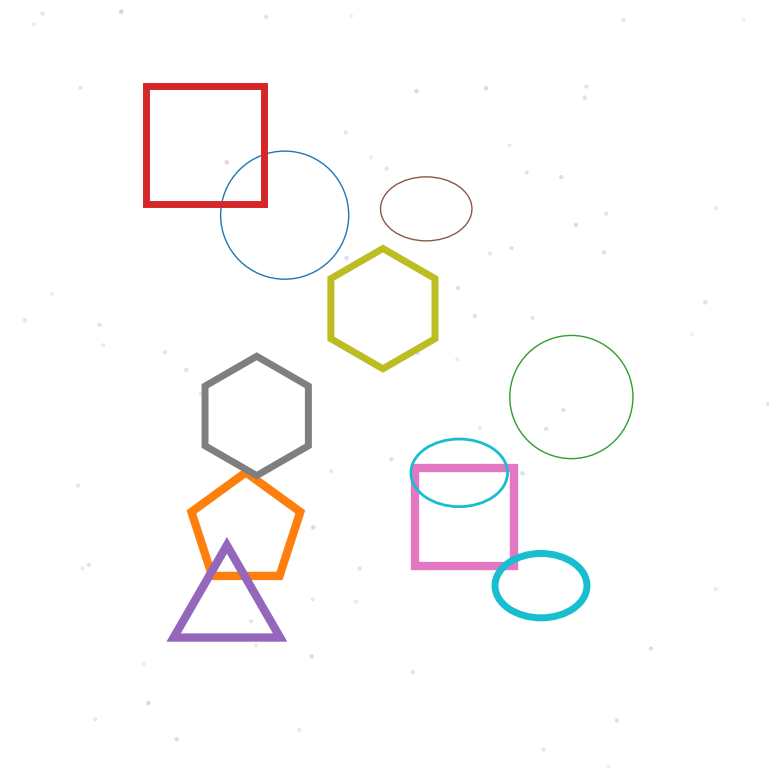[{"shape": "circle", "thickness": 0.5, "radius": 0.42, "center": [0.37, 0.721]}, {"shape": "pentagon", "thickness": 3, "radius": 0.37, "center": [0.319, 0.312]}, {"shape": "circle", "thickness": 0.5, "radius": 0.4, "center": [0.742, 0.484]}, {"shape": "square", "thickness": 2.5, "radius": 0.38, "center": [0.266, 0.812]}, {"shape": "triangle", "thickness": 3, "radius": 0.4, "center": [0.295, 0.212]}, {"shape": "oval", "thickness": 0.5, "radius": 0.3, "center": [0.554, 0.729]}, {"shape": "square", "thickness": 3, "radius": 0.32, "center": [0.603, 0.328]}, {"shape": "hexagon", "thickness": 2.5, "radius": 0.39, "center": [0.333, 0.46]}, {"shape": "hexagon", "thickness": 2.5, "radius": 0.39, "center": [0.497, 0.599]}, {"shape": "oval", "thickness": 1, "radius": 0.31, "center": [0.596, 0.386]}, {"shape": "oval", "thickness": 2.5, "radius": 0.3, "center": [0.703, 0.239]}]